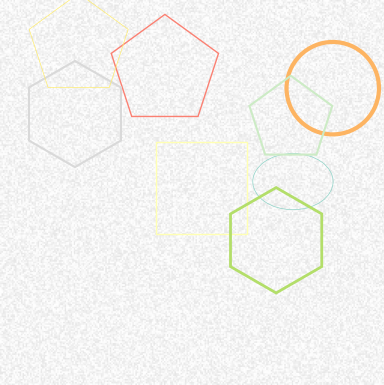[{"shape": "oval", "thickness": 0.5, "radius": 0.52, "center": [0.761, 0.528]}, {"shape": "square", "thickness": 1, "radius": 0.59, "center": [0.524, 0.511]}, {"shape": "pentagon", "thickness": 1, "radius": 0.73, "center": [0.428, 0.816]}, {"shape": "circle", "thickness": 3, "radius": 0.6, "center": [0.864, 0.771]}, {"shape": "hexagon", "thickness": 2, "radius": 0.68, "center": [0.717, 0.376]}, {"shape": "hexagon", "thickness": 1.5, "radius": 0.69, "center": [0.195, 0.704]}, {"shape": "pentagon", "thickness": 1.5, "radius": 0.57, "center": [0.755, 0.69]}, {"shape": "pentagon", "thickness": 0.5, "radius": 0.68, "center": [0.204, 0.882]}]